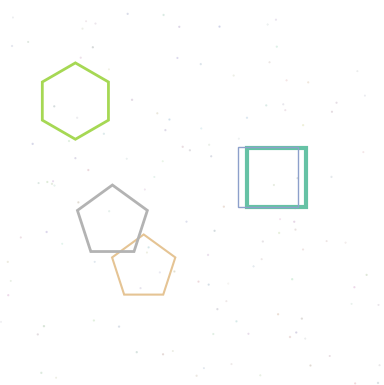[{"shape": "square", "thickness": 3, "radius": 0.39, "center": [0.718, 0.538]}, {"shape": "square", "thickness": 1, "radius": 0.39, "center": [0.695, 0.54]}, {"shape": "hexagon", "thickness": 2, "radius": 0.5, "center": [0.196, 0.737]}, {"shape": "pentagon", "thickness": 1.5, "radius": 0.43, "center": [0.373, 0.305]}, {"shape": "pentagon", "thickness": 2, "radius": 0.48, "center": [0.292, 0.424]}]